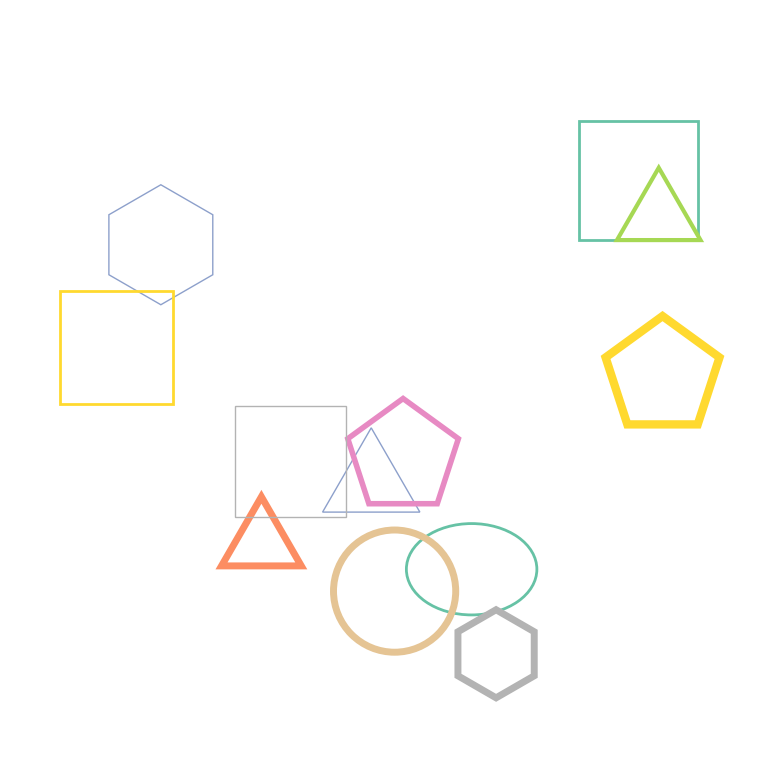[{"shape": "square", "thickness": 1, "radius": 0.39, "center": [0.829, 0.765]}, {"shape": "oval", "thickness": 1, "radius": 0.42, "center": [0.613, 0.261]}, {"shape": "triangle", "thickness": 2.5, "radius": 0.3, "center": [0.339, 0.295]}, {"shape": "hexagon", "thickness": 0.5, "radius": 0.39, "center": [0.209, 0.682]}, {"shape": "triangle", "thickness": 0.5, "radius": 0.36, "center": [0.482, 0.371]}, {"shape": "pentagon", "thickness": 2, "radius": 0.38, "center": [0.523, 0.407]}, {"shape": "triangle", "thickness": 1.5, "radius": 0.31, "center": [0.856, 0.72]}, {"shape": "square", "thickness": 1, "radius": 0.37, "center": [0.151, 0.548]}, {"shape": "pentagon", "thickness": 3, "radius": 0.39, "center": [0.86, 0.512]}, {"shape": "circle", "thickness": 2.5, "radius": 0.4, "center": [0.512, 0.232]}, {"shape": "square", "thickness": 0.5, "radius": 0.36, "center": [0.378, 0.4]}, {"shape": "hexagon", "thickness": 2.5, "radius": 0.29, "center": [0.644, 0.151]}]